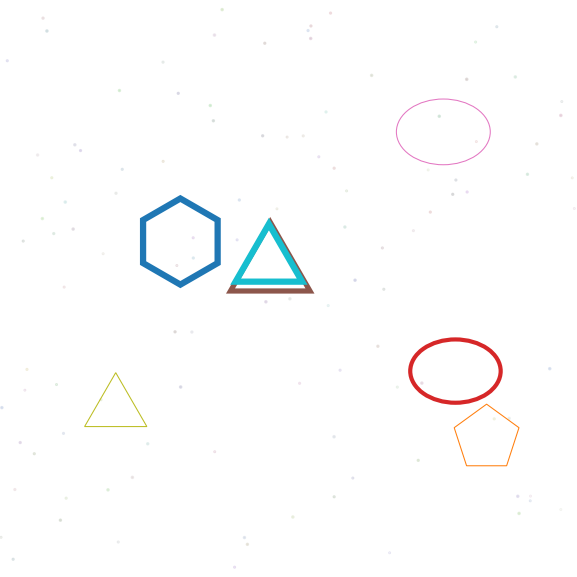[{"shape": "hexagon", "thickness": 3, "radius": 0.37, "center": [0.312, 0.581]}, {"shape": "pentagon", "thickness": 0.5, "radius": 0.29, "center": [0.843, 0.24]}, {"shape": "oval", "thickness": 2, "radius": 0.39, "center": [0.789, 0.357]}, {"shape": "triangle", "thickness": 2.5, "radius": 0.4, "center": [0.468, 0.535]}, {"shape": "oval", "thickness": 0.5, "radius": 0.41, "center": [0.768, 0.771]}, {"shape": "triangle", "thickness": 0.5, "radius": 0.31, "center": [0.2, 0.292]}, {"shape": "triangle", "thickness": 3, "radius": 0.33, "center": [0.466, 0.545]}]